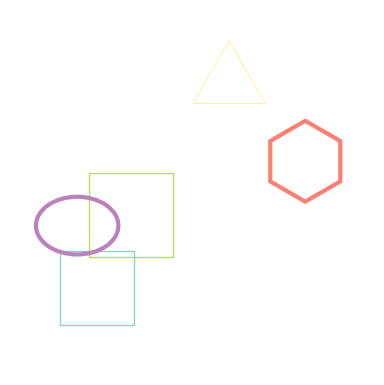[{"shape": "square", "thickness": 1, "radius": 0.48, "center": [0.253, 0.253]}, {"shape": "hexagon", "thickness": 3, "radius": 0.53, "center": [0.793, 0.581]}, {"shape": "square", "thickness": 1, "radius": 0.55, "center": [0.341, 0.441]}, {"shape": "oval", "thickness": 3, "radius": 0.54, "center": [0.2, 0.414]}, {"shape": "triangle", "thickness": 0.5, "radius": 0.54, "center": [0.595, 0.785]}]